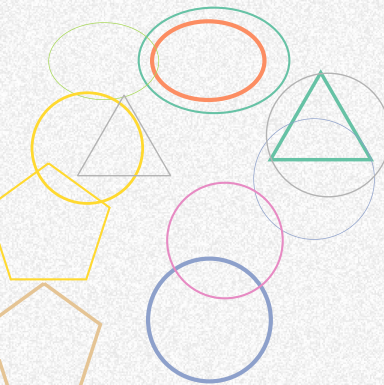[{"shape": "oval", "thickness": 1.5, "radius": 0.98, "center": [0.556, 0.843]}, {"shape": "triangle", "thickness": 2.5, "radius": 0.75, "center": [0.833, 0.661]}, {"shape": "oval", "thickness": 3, "radius": 0.73, "center": [0.541, 0.842]}, {"shape": "circle", "thickness": 3, "radius": 0.8, "center": [0.544, 0.169]}, {"shape": "circle", "thickness": 0.5, "radius": 0.78, "center": [0.816, 0.535]}, {"shape": "circle", "thickness": 1.5, "radius": 0.75, "center": [0.584, 0.375]}, {"shape": "oval", "thickness": 0.5, "radius": 0.71, "center": [0.269, 0.841]}, {"shape": "circle", "thickness": 2, "radius": 0.72, "center": [0.227, 0.615]}, {"shape": "pentagon", "thickness": 1.5, "radius": 0.83, "center": [0.126, 0.409]}, {"shape": "pentagon", "thickness": 2.5, "radius": 0.77, "center": [0.114, 0.11]}, {"shape": "circle", "thickness": 1, "radius": 0.8, "center": [0.853, 0.649]}, {"shape": "triangle", "thickness": 1, "radius": 0.7, "center": [0.322, 0.613]}]